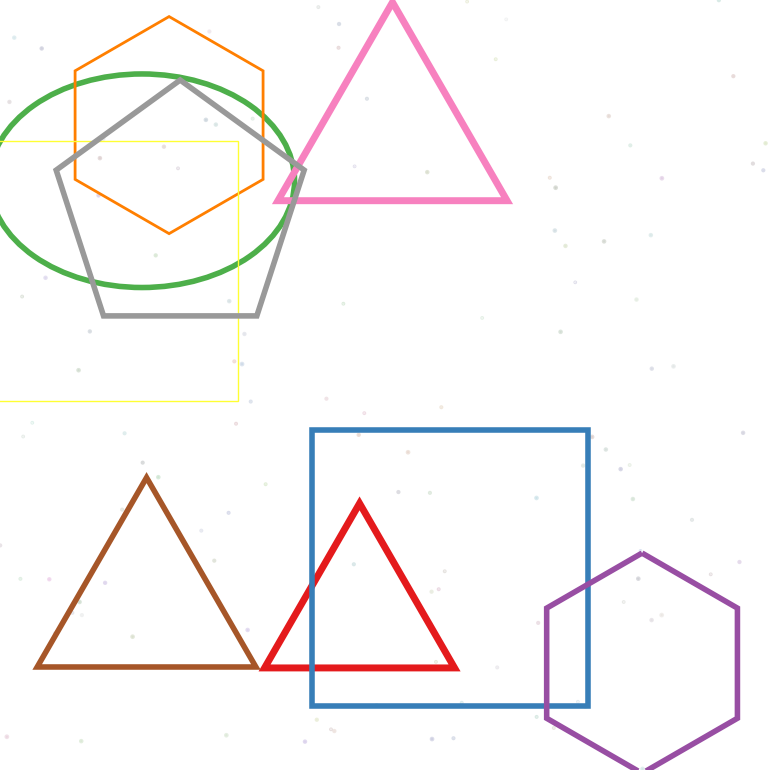[{"shape": "triangle", "thickness": 2.5, "radius": 0.71, "center": [0.467, 0.204]}, {"shape": "square", "thickness": 2, "radius": 0.9, "center": [0.584, 0.262]}, {"shape": "oval", "thickness": 2, "radius": 0.99, "center": [0.184, 0.765]}, {"shape": "hexagon", "thickness": 2, "radius": 0.72, "center": [0.834, 0.139]}, {"shape": "hexagon", "thickness": 1, "radius": 0.7, "center": [0.22, 0.838]}, {"shape": "square", "thickness": 0.5, "radius": 0.84, "center": [0.14, 0.648]}, {"shape": "triangle", "thickness": 2, "radius": 0.82, "center": [0.19, 0.216]}, {"shape": "triangle", "thickness": 2.5, "radius": 0.86, "center": [0.51, 0.825]}, {"shape": "pentagon", "thickness": 2, "radius": 0.85, "center": [0.234, 0.727]}]